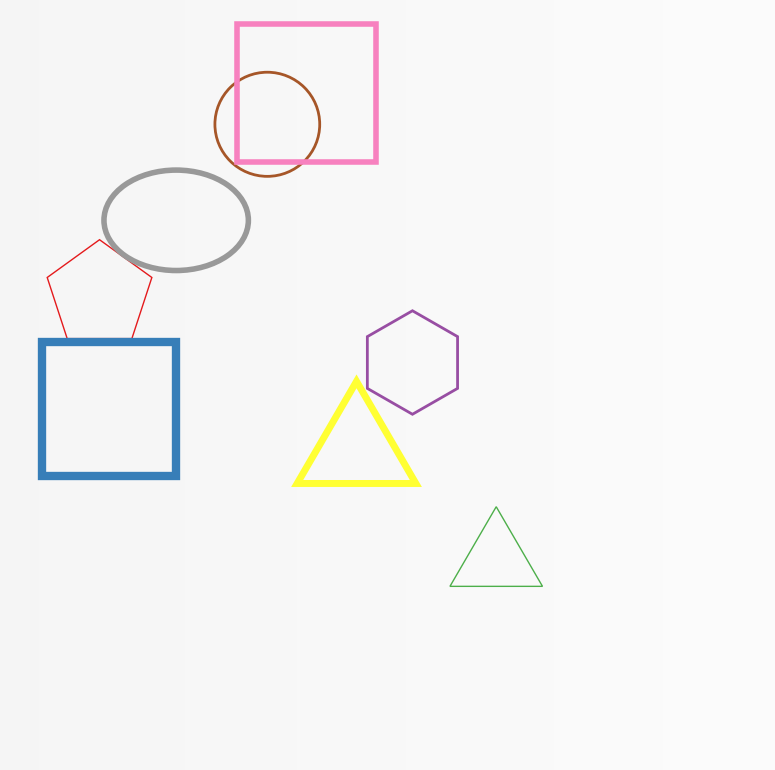[{"shape": "pentagon", "thickness": 0.5, "radius": 0.35, "center": [0.128, 0.618]}, {"shape": "square", "thickness": 3, "radius": 0.43, "center": [0.141, 0.469]}, {"shape": "triangle", "thickness": 0.5, "radius": 0.34, "center": [0.64, 0.273]}, {"shape": "hexagon", "thickness": 1, "radius": 0.34, "center": [0.532, 0.529]}, {"shape": "triangle", "thickness": 2.5, "radius": 0.44, "center": [0.46, 0.416]}, {"shape": "circle", "thickness": 1, "radius": 0.34, "center": [0.345, 0.839]}, {"shape": "square", "thickness": 2, "radius": 0.45, "center": [0.395, 0.879]}, {"shape": "oval", "thickness": 2, "radius": 0.47, "center": [0.227, 0.714]}]